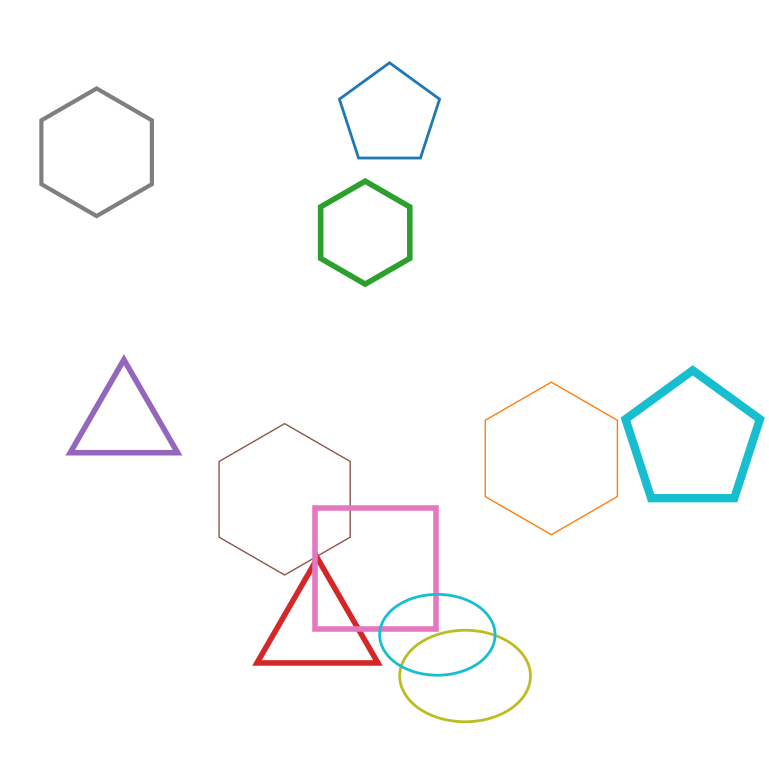[{"shape": "pentagon", "thickness": 1, "radius": 0.34, "center": [0.506, 0.85]}, {"shape": "hexagon", "thickness": 0.5, "radius": 0.5, "center": [0.716, 0.405]}, {"shape": "hexagon", "thickness": 2, "radius": 0.33, "center": [0.474, 0.698]}, {"shape": "triangle", "thickness": 2, "radius": 0.45, "center": [0.412, 0.184]}, {"shape": "triangle", "thickness": 2, "radius": 0.4, "center": [0.161, 0.452]}, {"shape": "hexagon", "thickness": 0.5, "radius": 0.49, "center": [0.37, 0.352]}, {"shape": "square", "thickness": 2, "radius": 0.39, "center": [0.487, 0.261]}, {"shape": "hexagon", "thickness": 1.5, "radius": 0.41, "center": [0.126, 0.802]}, {"shape": "oval", "thickness": 1, "radius": 0.42, "center": [0.604, 0.122]}, {"shape": "pentagon", "thickness": 3, "radius": 0.46, "center": [0.9, 0.427]}, {"shape": "oval", "thickness": 1, "radius": 0.37, "center": [0.568, 0.176]}]